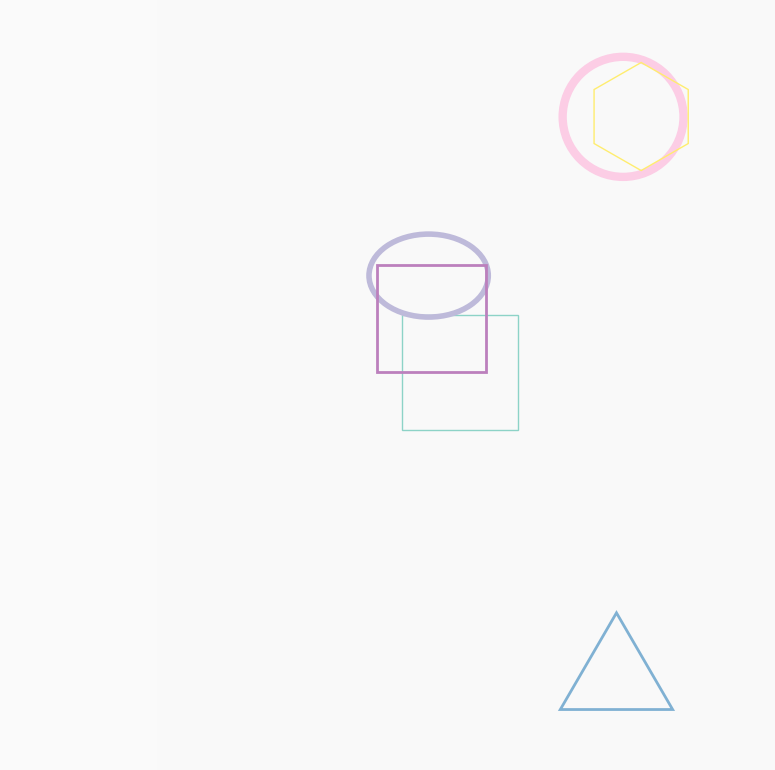[{"shape": "square", "thickness": 0.5, "radius": 0.38, "center": [0.594, 0.516]}, {"shape": "oval", "thickness": 2, "radius": 0.38, "center": [0.553, 0.642]}, {"shape": "triangle", "thickness": 1, "radius": 0.42, "center": [0.795, 0.12]}, {"shape": "circle", "thickness": 3, "radius": 0.39, "center": [0.804, 0.848]}, {"shape": "square", "thickness": 1, "radius": 0.35, "center": [0.557, 0.586]}, {"shape": "hexagon", "thickness": 0.5, "radius": 0.35, "center": [0.827, 0.849]}]